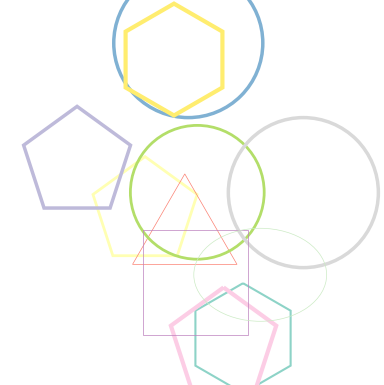[{"shape": "hexagon", "thickness": 1.5, "radius": 0.71, "center": [0.631, 0.122]}, {"shape": "pentagon", "thickness": 2, "radius": 0.71, "center": [0.377, 0.451]}, {"shape": "pentagon", "thickness": 2.5, "radius": 0.73, "center": [0.2, 0.578]}, {"shape": "triangle", "thickness": 0.5, "radius": 0.78, "center": [0.48, 0.392]}, {"shape": "circle", "thickness": 2.5, "radius": 0.97, "center": [0.489, 0.888]}, {"shape": "circle", "thickness": 2, "radius": 0.87, "center": [0.512, 0.501]}, {"shape": "pentagon", "thickness": 3, "radius": 0.72, "center": [0.581, 0.11]}, {"shape": "circle", "thickness": 2.5, "radius": 0.97, "center": [0.788, 0.5]}, {"shape": "square", "thickness": 0.5, "radius": 0.68, "center": [0.508, 0.267]}, {"shape": "oval", "thickness": 0.5, "radius": 0.86, "center": [0.676, 0.286]}, {"shape": "hexagon", "thickness": 3, "radius": 0.73, "center": [0.452, 0.845]}]